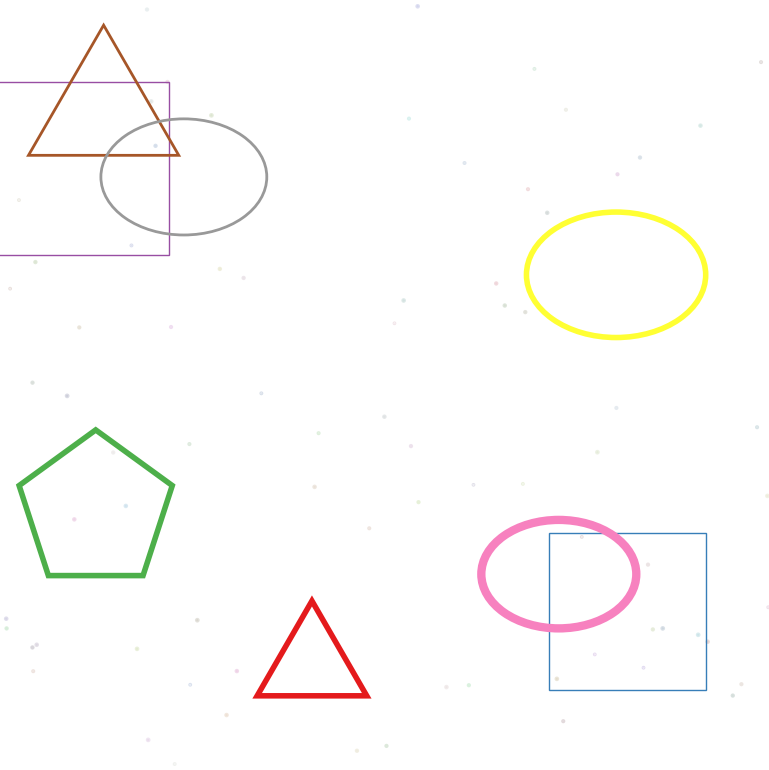[{"shape": "triangle", "thickness": 2, "radius": 0.41, "center": [0.405, 0.137]}, {"shape": "square", "thickness": 0.5, "radius": 0.51, "center": [0.815, 0.206]}, {"shape": "pentagon", "thickness": 2, "radius": 0.52, "center": [0.124, 0.337]}, {"shape": "square", "thickness": 0.5, "radius": 0.56, "center": [0.106, 0.781]}, {"shape": "oval", "thickness": 2, "radius": 0.58, "center": [0.8, 0.643]}, {"shape": "triangle", "thickness": 1, "radius": 0.56, "center": [0.135, 0.855]}, {"shape": "oval", "thickness": 3, "radius": 0.5, "center": [0.726, 0.254]}, {"shape": "oval", "thickness": 1, "radius": 0.54, "center": [0.239, 0.77]}]